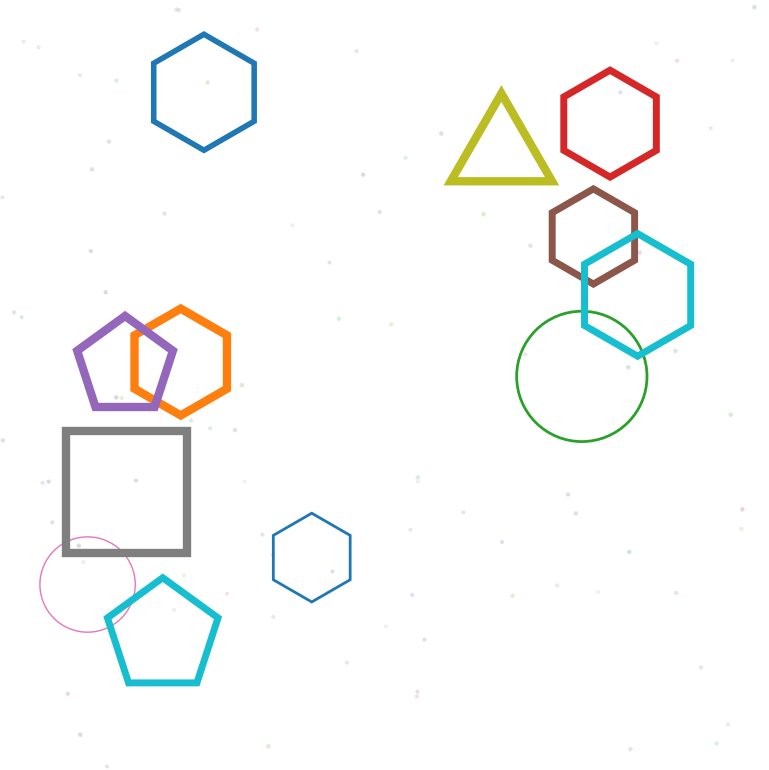[{"shape": "hexagon", "thickness": 2, "radius": 0.38, "center": [0.265, 0.88]}, {"shape": "hexagon", "thickness": 1, "radius": 0.29, "center": [0.405, 0.276]}, {"shape": "hexagon", "thickness": 3, "radius": 0.35, "center": [0.235, 0.53]}, {"shape": "circle", "thickness": 1, "radius": 0.42, "center": [0.756, 0.511]}, {"shape": "hexagon", "thickness": 2.5, "radius": 0.35, "center": [0.792, 0.839]}, {"shape": "pentagon", "thickness": 3, "radius": 0.33, "center": [0.162, 0.524]}, {"shape": "hexagon", "thickness": 2.5, "radius": 0.31, "center": [0.771, 0.693]}, {"shape": "circle", "thickness": 0.5, "radius": 0.31, "center": [0.114, 0.241]}, {"shape": "square", "thickness": 3, "radius": 0.4, "center": [0.164, 0.361]}, {"shape": "triangle", "thickness": 3, "radius": 0.38, "center": [0.651, 0.803]}, {"shape": "hexagon", "thickness": 2.5, "radius": 0.4, "center": [0.828, 0.617]}, {"shape": "pentagon", "thickness": 2.5, "radius": 0.38, "center": [0.211, 0.174]}]